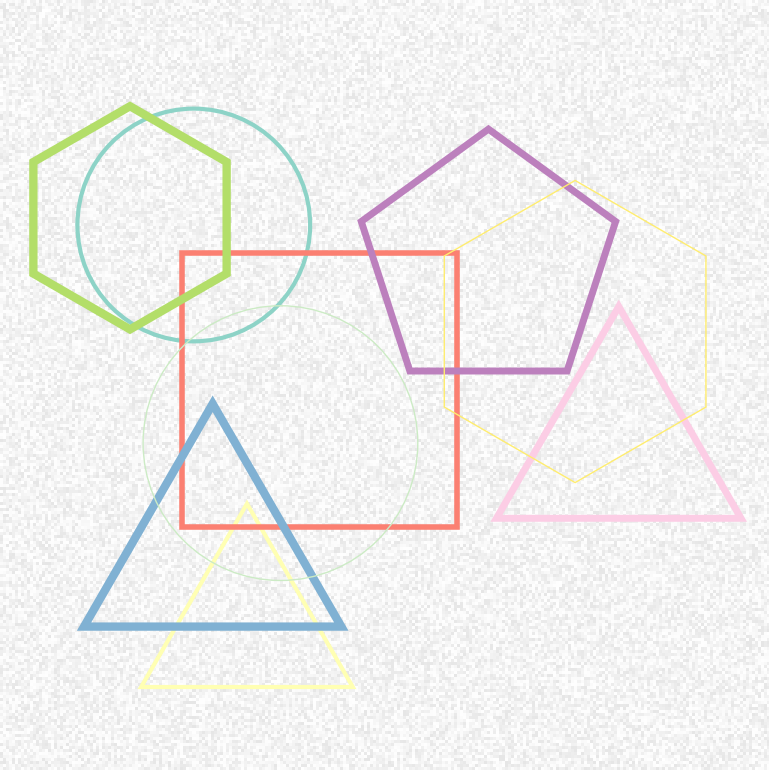[{"shape": "circle", "thickness": 1.5, "radius": 0.76, "center": [0.252, 0.708]}, {"shape": "triangle", "thickness": 1.5, "radius": 0.79, "center": [0.321, 0.187]}, {"shape": "square", "thickness": 2, "radius": 0.89, "center": [0.415, 0.493]}, {"shape": "triangle", "thickness": 3, "radius": 0.96, "center": [0.276, 0.283]}, {"shape": "hexagon", "thickness": 3, "radius": 0.72, "center": [0.169, 0.717]}, {"shape": "triangle", "thickness": 2.5, "radius": 0.92, "center": [0.804, 0.419]}, {"shape": "pentagon", "thickness": 2.5, "radius": 0.87, "center": [0.634, 0.659]}, {"shape": "circle", "thickness": 0.5, "radius": 0.89, "center": [0.364, 0.425]}, {"shape": "hexagon", "thickness": 0.5, "radius": 0.98, "center": [0.747, 0.569]}]